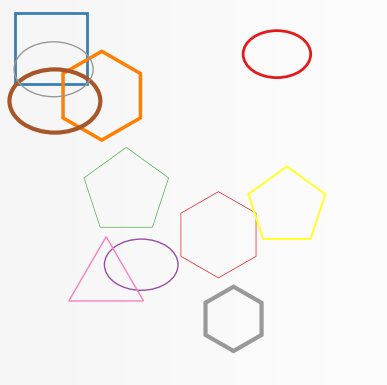[{"shape": "hexagon", "thickness": 0.5, "radius": 0.56, "center": [0.564, 0.39]}, {"shape": "oval", "thickness": 2, "radius": 0.44, "center": [0.715, 0.859]}, {"shape": "square", "thickness": 2, "radius": 0.46, "center": [0.132, 0.875]}, {"shape": "pentagon", "thickness": 0.5, "radius": 0.57, "center": [0.326, 0.503]}, {"shape": "oval", "thickness": 1, "radius": 0.47, "center": [0.365, 0.312]}, {"shape": "hexagon", "thickness": 2.5, "radius": 0.58, "center": [0.263, 0.751]}, {"shape": "pentagon", "thickness": 1.5, "radius": 0.52, "center": [0.74, 0.464]}, {"shape": "oval", "thickness": 3, "radius": 0.59, "center": [0.142, 0.738]}, {"shape": "triangle", "thickness": 1, "radius": 0.56, "center": [0.274, 0.274]}, {"shape": "oval", "thickness": 1, "radius": 0.51, "center": [0.138, 0.82]}, {"shape": "hexagon", "thickness": 3, "radius": 0.42, "center": [0.603, 0.172]}]